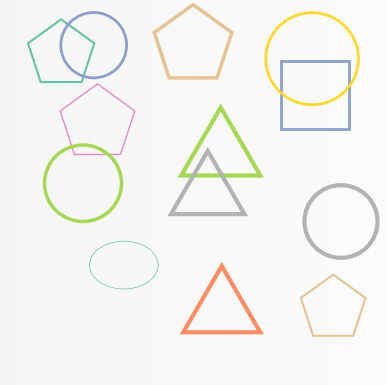[{"shape": "pentagon", "thickness": 1.5, "radius": 0.45, "center": [0.158, 0.86]}, {"shape": "oval", "thickness": 0.5, "radius": 0.44, "center": [0.32, 0.311]}, {"shape": "triangle", "thickness": 3, "radius": 0.57, "center": [0.572, 0.194]}, {"shape": "square", "thickness": 2, "radius": 0.44, "center": [0.813, 0.753]}, {"shape": "circle", "thickness": 2, "radius": 0.42, "center": [0.242, 0.883]}, {"shape": "pentagon", "thickness": 1, "radius": 0.51, "center": [0.252, 0.681]}, {"shape": "triangle", "thickness": 3, "radius": 0.59, "center": [0.57, 0.603]}, {"shape": "circle", "thickness": 2.5, "radius": 0.5, "center": [0.214, 0.524]}, {"shape": "circle", "thickness": 2, "radius": 0.6, "center": [0.805, 0.848]}, {"shape": "pentagon", "thickness": 1.5, "radius": 0.44, "center": [0.86, 0.199]}, {"shape": "pentagon", "thickness": 2.5, "radius": 0.53, "center": [0.498, 0.883]}, {"shape": "triangle", "thickness": 3, "radius": 0.55, "center": [0.536, 0.499]}, {"shape": "circle", "thickness": 3, "radius": 0.47, "center": [0.88, 0.425]}]